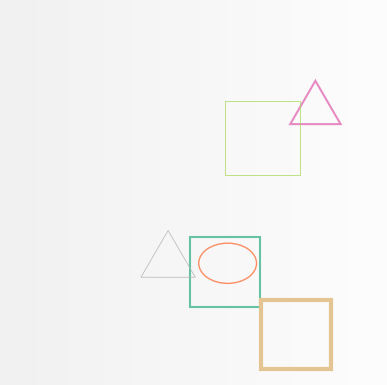[{"shape": "square", "thickness": 1.5, "radius": 0.45, "center": [0.581, 0.293]}, {"shape": "oval", "thickness": 1, "radius": 0.37, "center": [0.587, 0.316]}, {"shape": "triangle", "thickness": 1.5, "radius": 0.38, "center": [0.814, 0.715]}, {"shape": "square", "thickness": 0.5, "radius": 0.48, "center": [0.676, 0.642]}, {"shape": "square", "thickness": 3, "radius": 0.45, "center": [0.764, 0.131]}, {"shape": "triangle", "thickness": 0.5, "radius": 0.4, "center": [0.434, 0.32]}]